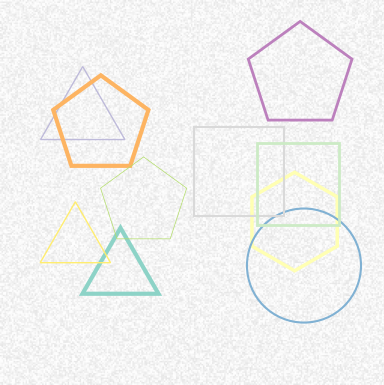[{"shape": "triangle", "thickness": 3, "radius": 0.57, "center": [0.313, 0.294]}, {"shape": "hexagon", "thickness": 2.5, "radius": 0.64, "center": [0.765, 0.425]}, {"shape": "triangle", "thickness": 1, "radius": 0.63, "center": [0.215, 0.701]}, {"shape": "circle", "thickness": 1.5, "radius": 0.74, "center": [0.79, 0.31]}, {"shape": "pentagon", "thickness": 3, "radius": 0.65, "center": [0.262, 0.674]}, {"shape": "pentagon", "thickness": 0.5, "radius": 0.59, "center": [0.373, 0.475]}, {"shape": "square", "thickness": 1.5, "radius": 0.58, "center": [0.621, 0.554]}, {"shape": "pentagon", "thickness": 2, "radius": 0.71, "center": [0.78, 0.803]}, {"shape": "square", "thickness": 2, "radius": 0.53, "center": [0.774, 0.522]}, {"shape": "triangle", "thickness": 1, "radius": 0.53, "center": [0.196, 0.37]}]